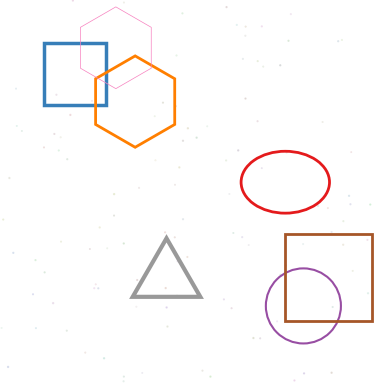[{"shape": "oval", "thickness": 2, "radius": 0.57, "center": [0.741, 0.527]}, {"shape": "square", "thickness": 2.5, "radius": 0.4, "center": [0.194, 0.807]}, {"shape": "circle", "thickness": 1.5, "radius": 0.49, "center": [0.788, 0.205]}, {"shape": "hexagon", "thickness": 2, "radius": 0.59, "center": [0.351, 0.736]}, {"shape": "square", "thickness": 2, "radius": 0.56, "center": [0.854, 0.28]}, {"shape": "hexagon", "thickness": 0.5, "radius": 0.53, "center": [0.301, 0.876]}, {"shape": "triangle", "thickness": 3, "radius": 0.51, "center": [0.432, 0.28]}]